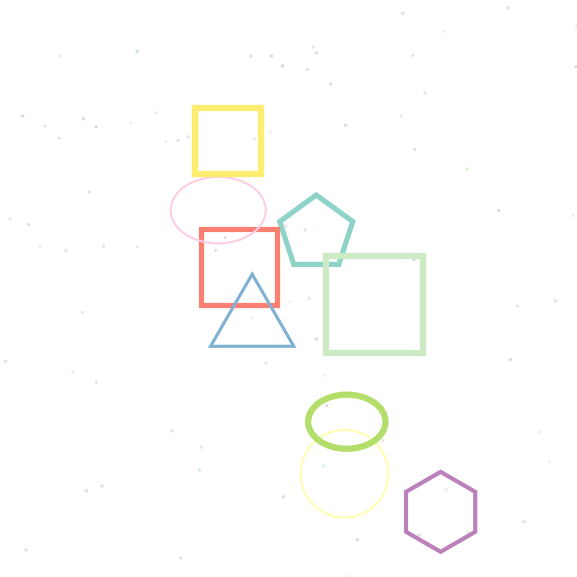[{"shape": "pentagon", "thickness": 2.5, "radius": 0.33, "center": [0.548, 0.595]}, {"shape": "circle", "thickness": 1, "radius": 0.38, "center": [0.596, 0.179]}, {"shape": "square", "thickness": 2.5, "radius": 0.33, "center": [0.414, 0.536]}, {"shape": "triangle", "thickness": 1.5, "radius": 0.42, "center": [0.437, 0.441]}, {"shape": "oval", "thickness": 3, "radius": 0.33, "center": [0.601, 0.269]}, {"shape": "oval", "thickness": 1, "radius": 0.41, "center": [0.378, 0.635]}, {"shape": "hexagon", "thickness": 2, "radius": 0.35, "center": [0.763, 0.113]}, {"shape": "square", "thickness": 3, "radius": 0.42, "center": [0.648, 0.472]}, {"shape": "square", "thickness": 3, "radius": 0.29, "center": [0.395, 0.755]}]